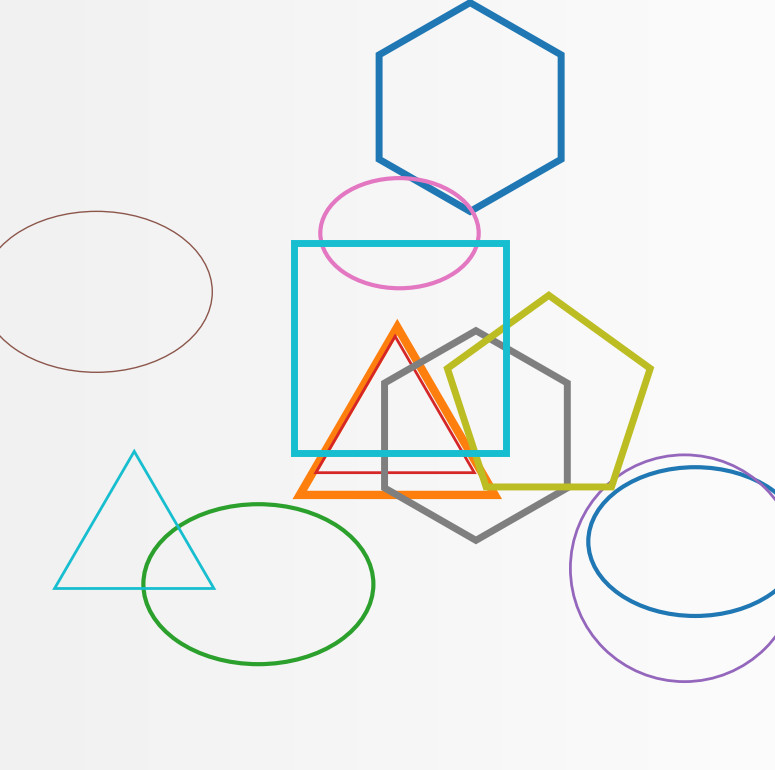[{"shape": "hexagon", "thickness": 2.5, "radius": 0.68, "center": [0.607, 0.861]}, {"shape": "oval", "thickness": 1.5, "radius": 0.69, "center": [0.897, 0.297]}, {"shape": "triangle", "thickness": 3, "radius": 0.73, "center": [0.513, 0.43]}, {"shape": "oval", "thickness": 1.5, "radius": 0.74, "center": [0.333, 0.241]}, {"shape": "triangle", "thickness": 1, "radius": 0.59, "center": [0.51, 0.445]}, {"shape": "circle", "thickness": 1, "radius": 0.74, "center": [0.883, 0.262]}, {"shape": "oval", "thickness": 0.5, "radius": 0.75, "center": [0.125, 0.621]}, {"shape": "oval", "thickness": 1.5, "radius": 0.51, "center": [0.515, 0.697]}, {"shape": "hexagon", "thickness": 2.5, "radius": 0.68, "center": [0.614, 0.434]}, {"shape": "pentagon", "thickness": 2.5, "radius": 0.69, "center": [0.708, 0.479]}, {"shape": "triangle", "thickness": 1, "radius": 0.59, "center": [0.173, 0.295]}, {"shape": "square", "thickness": 2.5, "radius": 0.68, "center": [0.516, 0.548]}]